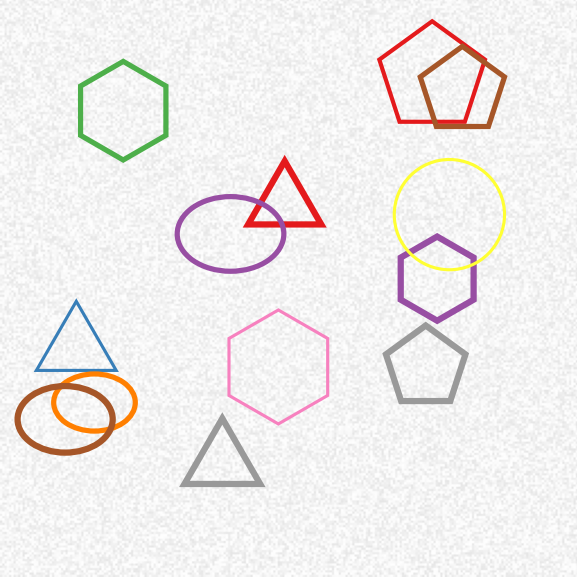[{"shape": "pentagon", "thickness": 2, "radius": 0.48, "center": [0.748, 0.866]}, {"shape": "triangle", "thickness": 3, "radius": 0.37, "center": [0.493, 0.647]}, {"shape": "triangle", "thickness": 1.5, "radius": 0.4, "center": [0.132, 0.398]}, {"shape": "hexagon", "thickness": 2.5, "radius": 0.43, "center": [0.213, 0.807]}, {"shape": "oval", "thickness": 2.5, "radius": 0.46, "center": [0.399, 0.594]}, {"shape": "hexagon", "thickness": 3, "radius": 0.36, "center": [0.757, 0.517]}, {"shape": "oval", "thickness": 2.5, "radius": 0.35, "center": [0.164, 0.302]}, {"shape": "circle", "thickness": 1.5, "radius": 0.48, "center": [0.778, 0.627]}, {"shape": "pentagon", "thickness": 2.5, "radius": 0.38, "center": [0.801, 0.842]}, {"shape": "oval", "thickness": 3, "radius": 0.41, "center": [0.113, 0.273]}, {"shape": "hexagon", "thickness": 1.5, "radius": 0.49, "center": [0.482, 0.364]}, {"shape": "triangle", "thickness": 3, "radius": 0.38, "center": [0.385, 0.199]}, {"shape": "pentagon", "thickness": 3, "radius": 0.36, "center": [0.737, 0.363]}]